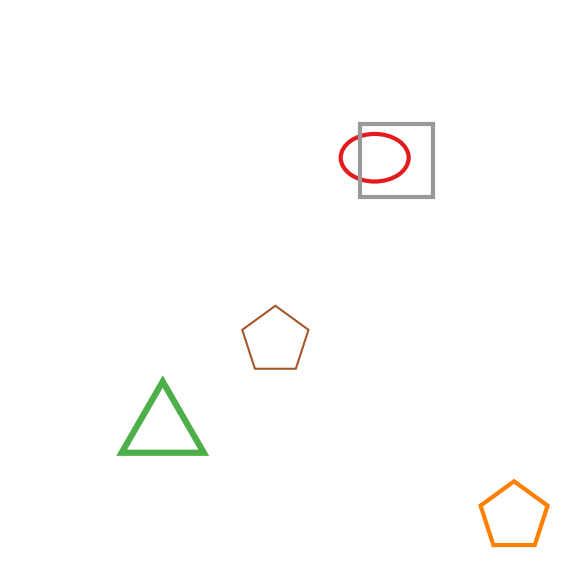[{"shape": "oval", "thickness": 2, "radius": 0.29, "center": [0.649, 0.726]}, {"shape": "triangle", "thickness": 3, "radius": 0.41, "center": [0.282, 0.256]}, {"shape": "pentagon", "thickness": 2, "radius": 0.31, "center": [0.89, 0.105]}, {"shape": "pentagon", "thickness": 1, "radius": 0.3, "center": [0.477, 0.409]}, {"shape": "square", "thickness": 2, "radius": 0.32, "center": [0.687, 0.721]}]